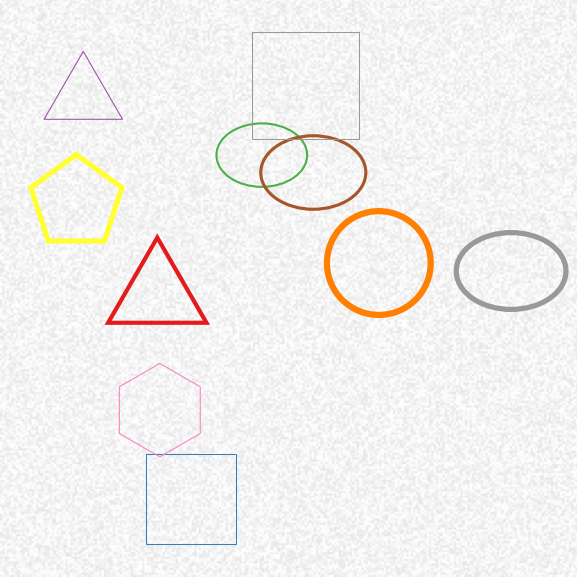[{"shape": "triangle", "thickness": 2, "radius": 0.49, "center": [0.272, 0.489]}, {"shape": "square", "thickness": 0.5, "radius": 0.39, "center": [0.331, 0.135]}, {"shape": "oval", "thickness": 1, "radius": 0.39, "center": [0.453, 0.731]}, {"shape": "triangle", "thickness": 0.5, "radius": 0.39, "center": [0.144, 0.832]}, {"shape": "circle", "thickness": 3, "radius": 0.45, "center": [0.656, 0.544]}, {"shape": "pentagon", "thickness": 2.5, "radius": 0.41, "center": [0.132, 0.649]}, {"shape": "oval", "thickness": 1.5, "radius": 0.45, "center": [0.542, 0.7]}, {"shape": "hexagon", "thickness": 0.5, "radius": 0.4, "center": [0.277, 0.289]}, {"shape": "square", "thickness": 0.5, "radius": 0.46, "center": [0.529, 0.851]}, {"shape": "oval", "thickness": 2.5, "radius": 0.48, "center": [0.885, 0.53]}]